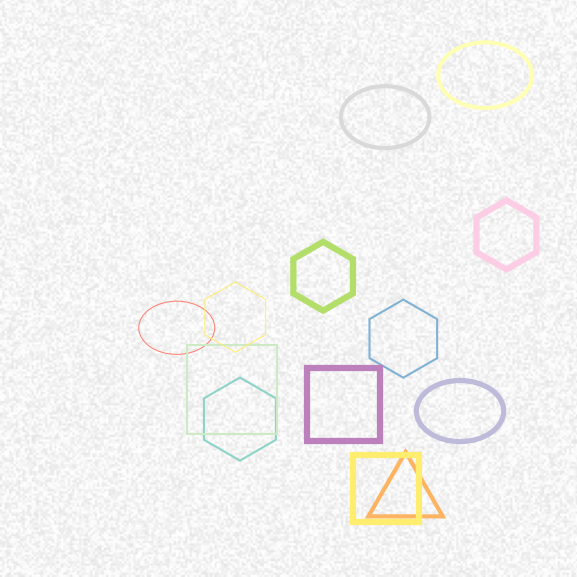[{"shape": "hexagon", "thickness": 1, "radius": 0.36, "center": [0.415, 0.273]}, {"shape": "oval", "thickness": 2, "radius": 0.41, "center": [0.84, 0.869]}, {"shape": "oval", "thickness": 2.5, "radius": 0.38, "center": [0.797, 0.287]}, {"shape": "oval", "thickness": 0.5, "radius": 0.33, "center": [0.306, 0.432]}, {"shape": "hexagon", "thickness": 1, "radius": 0.34, "center": [0.698, 0.413]}, {"shape": "triangle", "thickness": 2, "radius": 0.37, "center": [0.702, 0.142]}, {"shape": "hexagon", "thickness": 3, "radius": 0.3, "center": [0.56, 0.521]}, {"shape": "hexagon", "thickness": 3, "radius": 0.3, "center": [0.877, 0.592]}, {"shape": "oval", "thickness": 2, "radius": 0.38, "center": [0.667, 0.796]}, {"shape": "square", "thickness": 3, "radius": 0.32, "center": [0.595, 0.299]}, {"shape": "square", "thickness": 1, "radius": 0.39, "center": [0.402, 0.324]}, {"shape": "square", "thickness": 3, "radius": 0.29, "center": [0.668, 0.153]}, {"shape": "hexagon", "thickness": 0.5, "radius": 0.3, "center": [0.407, 0.45]}]